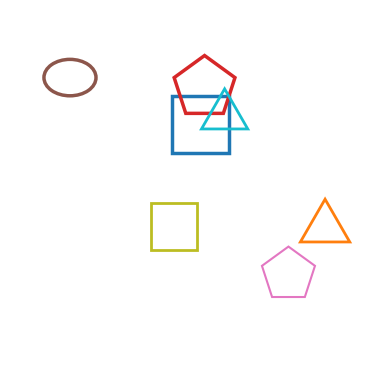[{"shape": "square", "thickness": 2.5, "radius": 0.37, "center": [0.52, 0.676]}, {"shape": "triangle", "thickness": 2, "radius": 0.37, "center": [0.844, 0.409]}, {"shape": "pentagon", "thickness": 2.5, "radius": 0.42, "center": [0.531, 0.773]}, {"shape": "oval", "thickness": 2.5, "radius": 0.34, "center": [0.182, 0.799]}, {"shape": "pentagon", "thickness": 1.5, "radius": 0.36, "center": [0.749, 0.287]}, {"shape": "square", "thickness": 2, "radius": 0.3, "center": [0.452, 0.411]}, {"shape": "triangle", "thickness": 2, "radius": 0.35, "center": [0.583, 0.7]}]